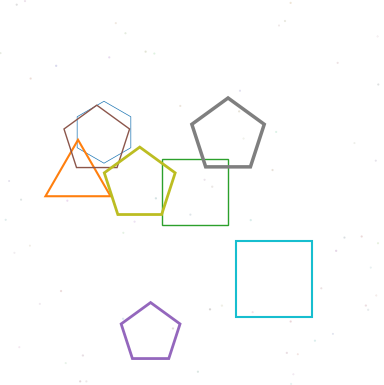[{"shape": "hexagon", "thickness": 0.5, "radius": 0.4, "center": [0.27, 0.657]}, {"shape": "triangle", "thickness": 1.5, "radius": 0.49, "center": [0.203, 0.539]}, {"shape": "square", "thickness": 1, "radius": 0.43, "center": [0.507, 0.502]}, {"shape": "pentagon", "thickness": 2, "radius": 0.4, "center": [0.391, 0.134]}, {"shape": "pentagon", "thickness": 1, "radius": 0.45, "center": [0.251, 0.637]}, {"shape": "pentagon", "thickness": 2.5, "radius": 0.49, "center": [0.592, 0.647]}, {"shape": "pentagon", "thickness": 2, "radius": 0.48, "center": [0.363, 0.521]}, {"shape": "square", "thickness": 1.5, "radius": 0.49, "center": [0.712, 0.274]}]